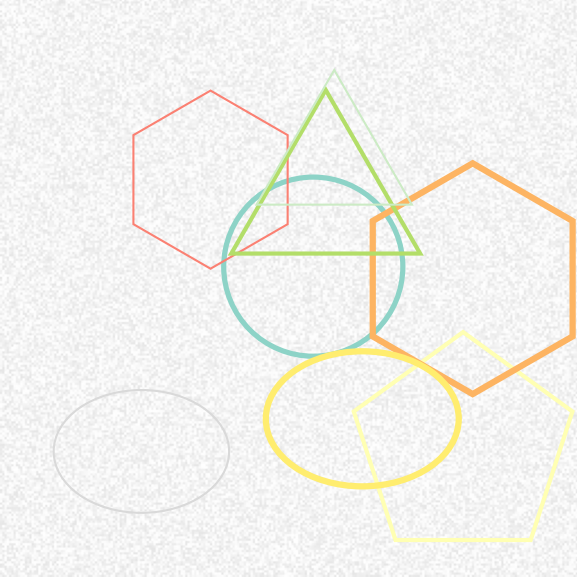[{"shape": "circle", "thickness": 2.5, "radius": 0.78, "center": [0.542, 0.537]}, {"shape": "pentagon", "thickness": 2, "radius": 1.0, "center": [0.802, 0.225]}, {"shape": "hexagon", "thickness": 1, "radius": 0.77, "center": [0.365, 0.688]}, {"shape": "hexagon", "thickness": 3, "radius": 1.0, "center": [0.818, 0.517]}, {"shape": "triangle", "thickness": 2, "radius": 0.94, "center": [0.564, 0.654]}, {"shape": "oval", "thickness": 1, "radius": 0.76, "center": [0.245, 0.217]}, {"shape": "triangle", "thickness": 1, "radius": 0.78, "center": [0.579, 0.722]}, {"shape": "oval", "thickness": 3, "radius": 0.84, "center": [0.627, 0.274]}]